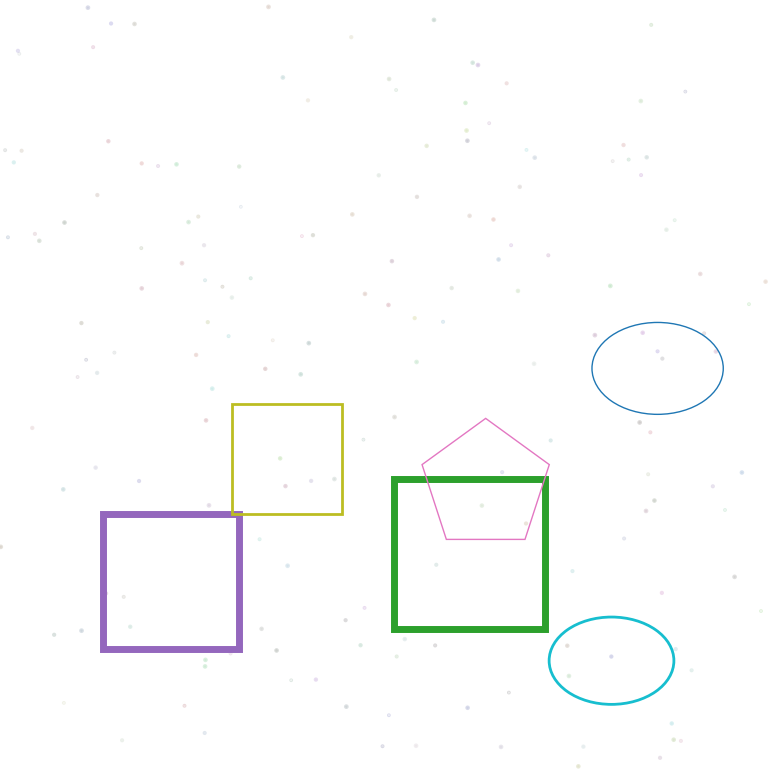[{"shape": "oval", "thickness": 0.5, "radius": 0.43, "center": [0.854, 0.522]}, {"shape": "square", "thickness": 2.5, "radius": 0.49, "center": [0.61, 0.28]}, {"shape": "square", "thickness": 2.5, "radius": 0.44, "center": [0.222, 0.245]}, {"shape": "pentagon", "thickness": 0.5, "radius": 0.43, "center": [0.631, 0.37]}, {"shape": "square", "thickness": 1, "radius": 0.36, "center": [0.373, 0.403]}, {"shape": "oval", "thickness": 1, "radius": 0.41, "center": [0.794, 0.142]}]